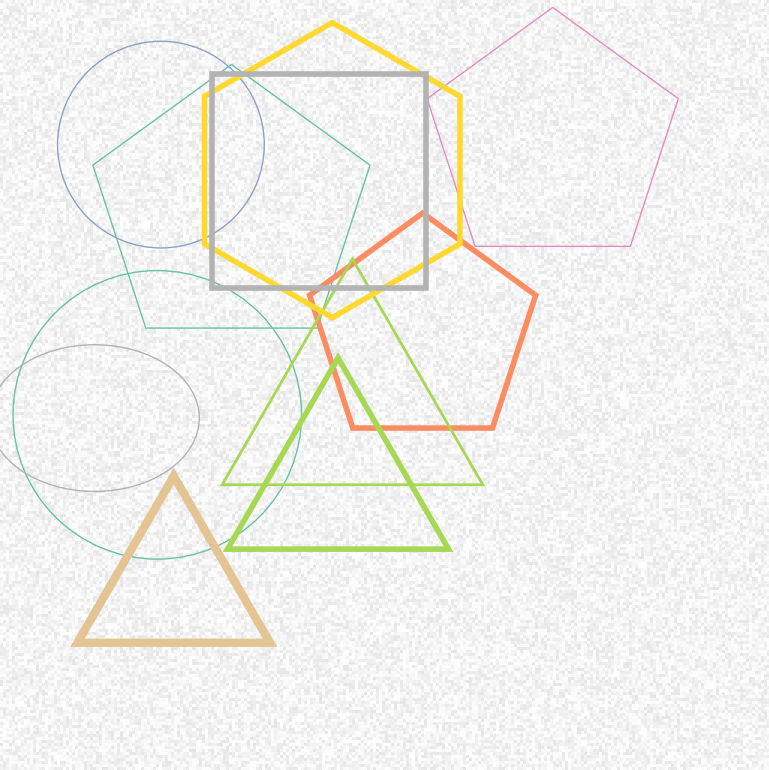[{"shape": "circle", "thickness": 0.5, "radius": 0.94, "center": [0.204, 0.461]}, {"shape": "pentagon", "thickness": 0.5, "radius": 0.95, "center": [0.301, 0.727]}, {"shape": "pentagon", "thickness": 2, "radius": 0.77, "center": [0.549, 0.569]}, {"shape": "circle", "thickness": 0.5, "radius": 0.67, "center": [0.209, 0.812]}, {"shape": "pentagon", "thickness": 0.5, "radius": 0.86, "center": [0.718, 0.819]}, {"shape": "triangle", "thickness": 2, "radius": 0.83, "center": [0.439, 0.37]}, {"shape": "triangle", "thickness": 1, "radius": 0.98, "center": [0.458, 0.468]}, {"shape": "hexagon", "thickness": 2, "radius": 0.96, "center": [0.431, 0.779]}, {"shape": "triangle", "thickness": 3, "radius": 0.72, "center": [0.226, 0.237]}, {"shape": "oval", "thickness": 0.5, "radius": 0.68, "center": [0.123, 0.457]}, {"shape": "square", "thickness": 2, "radius": 0.7, "center": [0.414, 0.765]}]